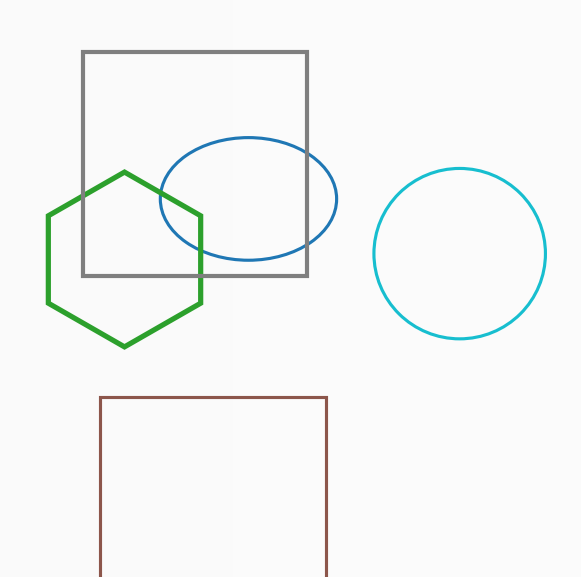[{"shape": "oval", "thickness": 1.5, "radius": 0.76, "center": [0.427, 0.655]}, {"shape": "hexagon", "thickness": 2.5, "radius": 0.76, "center": [0.214, 0.55]}, {"shape": "square", "thickness": 1.5, "radius": 0.98, "center": [0.366, 0.117]}, {"shape": "square", "thickness": 2, "radius": 0.97, "center": [0.336, 0.715]}, {"shape": "circle", "thickness": 1.5, "radius": 0.74, "center": [0.791, 0.56]}]